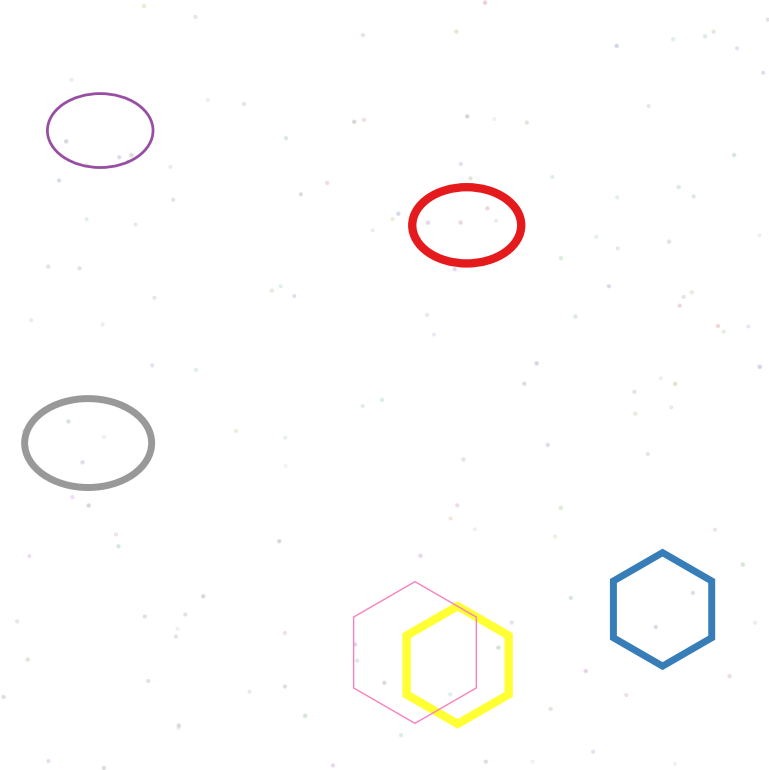[{"shape": "oval", "thickness": 3, "radius": 0.35, "center": [0.606, 0.707]}, {"shape": "hexagon", "thickness": 2.5, "radius": 0.37, "center": [0.86, 0.209]}, {"shape": "oval", "thickness": 1, "radius": 0.34, "center": [0.13, 0.83]}, {"shape": "hexagon", "thickness": 3, "radius": 0.38, "center": [0.594, 0.136]}, {"shape": "hexagon", "thickness": 0.5, "radius": 0.46, "center": [0.539, 0.153]}, {"shape": "oval", "thickness": 2.5, "radius": 0.41, "center": [0.114, 0.425]}]